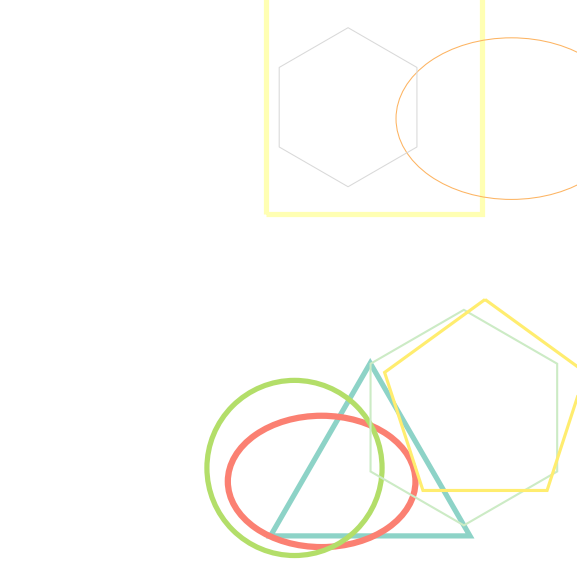[{"shape": "triangle", "thickness": 2.5, "radius": 1.0, "center": [0.641, 0.171]}, {"shape": "square", "thickness": 2.5, "radius": 0.94, "center": [0.647, 0.816]}, {"shape": "oval", "thickness": 3, "radius": 0.81, "center": [0.557, 0.166]}, {"shape": "oval", "thickness": 0.5, "radius": 1.0, "center": [0.886, 0.794]}, {"shape": "circle", "thickness": 2.5, "radius": 0.76, "center": [0.51, 0.189]}, {"shape": "hexagon", "thickness": 0.5, "radius": 0.69, "center": [0.603, 0.813]}, {"shape": "hexagon", "thickness": 1, "radius": 0.93, "center": [0.803, 0.276]}, {"shape": "pentagon", "thickness": 1.5, "radius": 0.91, "center": [0.84, 0.298]}]